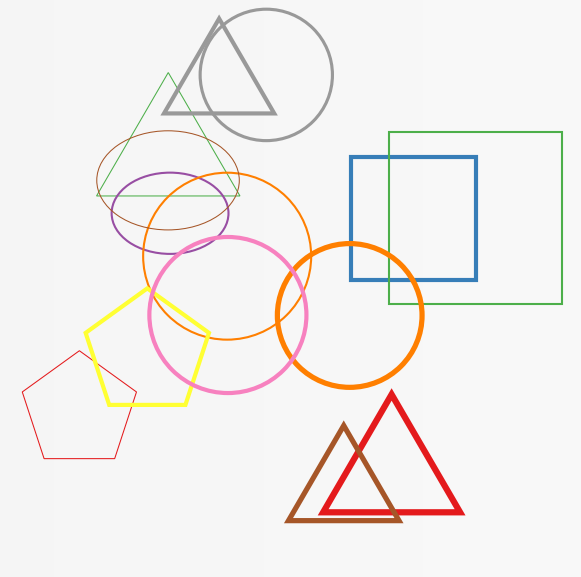[{"shape": "pentagon", "thickness": 0.5, "radius": 0.52, "center": [0.137, 0.289]}, {"shape": "triangle", "thickness": 3, "radius": 0.68, "center": [0.674, 0.18]}, {"shape": "square", "thickness": 2, "radius": 0.53, "center": [0.711, 0.621]}, {"shape": "triangle", "thickness": 0.5, "radius": 0.71, "center": [0.289, 0.731]}, {"shape": "square", "thickness": 1, "radius": 0.74, "center": [0.818, 0.622]}, {"shape": "oval", "thickness": 1, "radius": 0.5, "center": [0.293, 0.63]}, {"shape": "circle", "thickness": 2.5, "radius": 0.62, "center": [0.602, 0.453]}, {"shape": "circle", "thickness": 1, "radius": 0.72, "center": [0.391, 0.556]}, {"shape": "pentagon", "thickness": 2, "radius": 0.56, "center": [0.253, 0.388]}, {"shape": "triangle", "thickness": 2.5, "radius": 0.55, "center": [0.591, 0.152]}, {"shape": "oval", "thickness": 0.5, "radius": 0.61, "center": [0.289, 0.687]}, {"shape": "circle", "thickness": 2, "radius": 0.68, "center": [0.392, 0.454]}, {"shape": "triangle", "thickness": 2, "radius": 0.55, "center": [0.377, 0.857]}, {"shape": "circle", "thickness": 1.5, "radius": 0.57, "center": [0.458, 0.869]}]